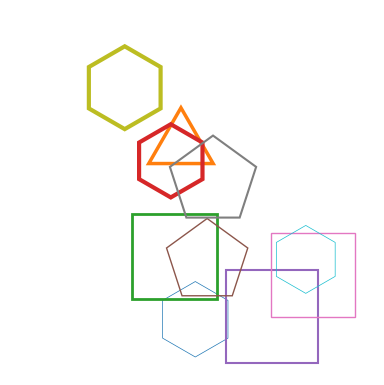[{"shape": "hexagon", "thickness": 0.5, "radius": 0.49, "center": [0.507, 0.171]}, {"shape": "triangle", "thickness": 2.5, "radius": 0.48, "center": [0.47, 0.623]}, {"shape": "square", "thickness": 2, "radius": 0.55, "center": [0.453, 0.333]}, {"shape": "hexagon", "thickness": 3, "radius": 0.48, "center": [0.444, 0.582]}, {"shape": "square", "thickness": 1.5, "radius": 0.6, "center": [0.706, 0.178]}, {"shape": "pentagon", "thickness": 1, "radius": 0.55, "center": [0.538, 0.322]}, {"shape": "square", "thickness": 1, "radius": 0.54, "center": [0.813, 0.286]}, {"shape": "pentagon", "thickness": 1.5, "radius": 0.59, "center": [0.553, 0.53]}, {"shape": "hexagon", "thickness": 3, "radius": 0.54, "center": [0.324, 0.772]}, {"shape": "hexagon", "thickness": 0.5, "radius": 0.44, "center": [0.794, 0.326]}]